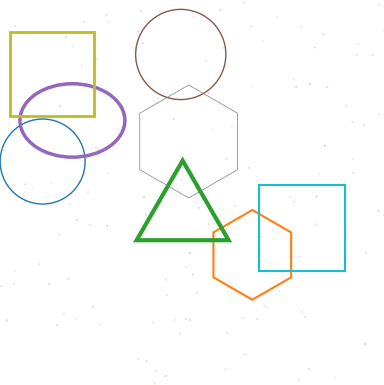[{"shape": "circle", "thickness": 1, "radius": 0.55, "center": [0.111, 0.58]}, {"shape": "hexagon", "thickness": 1.5, "radius": 0.58, "center": [0.655, 0.338]}, {"shape": "triangle", "thickness": 3, "radius": 0.69, "center": [0.474, 0.445]}, {"shape": "oval", "thickness": 2.5, "radius": 0.68, "center": [0.188, 0.687]}, {"shape": "circle", "thickness": 1, "radius": 0.59, "center": [0.469, 0.859]}, {"shape": "hexagon", "thickness": 0.5, "radius": 0.73, "center": [0.49, 0.633]}, {"shape": "square", "thickness": 2, "radius": 0.55, "center": [0.135, 0.808]}, {"shape": "square", "thickness": 1.5, "radius": 0.56, "center": [0.785, 0.408]}]